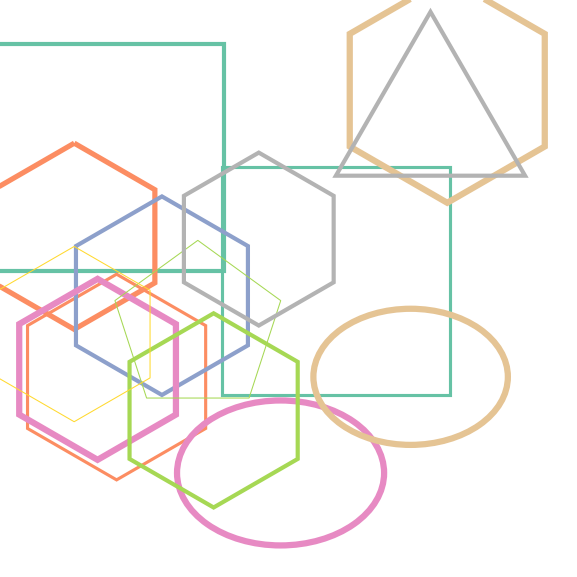[{"shape": "square", "thickness": 1.5, "radius": 0.99, "center": [0.582, 0.513]}, {"shape": "square", "thickness": 2, "radius": 0.98, "center": [0.191, 0.727]}, {"shape": "hexagon", "thickness": 2.5, "radius": 0.81, "center": [0.129, 0.59]}, {"shape": "hexagon", "thickness": 1.5, "radius": 0.89, "center": [0.202, 0.346]}, {"shape": "hexagon", "thickness": 2, "radius": 0.86, "center": [0.28, 0.487]}, {"shape": "hexagon", "thickness": 3, "radius": 0.78, "center": [0.169, 0.36]}, {"shape": "oval", "thickness": 3, "radius": 0.9, "center": [0.486, 0.18]}, {"shape": "pentagon", "thickness": 0.5, "radius": 0.75, "center": [0.343, 0.432]}, {"shape": "hexagon", "thickness": 2, "radius": 0.84, "center": [0.37, 0.288]}, {"shape": "hexagon", "thickness": 0.5, "radius": 0.76, "center": [0.128, 0.421]}, {"shape": "hexagon", "thickness": 3, "radius": 0.97, "center": [0.774, 0.843]}, {"shape": "oval", "thickness": 3, "radius": 0.84, "center": [0.711, 0.347]}, {"shape": "hexagon", "thickness": 2, "radius": 0.75, "center": [0.448, 0.585]}, {"shape": "triangle", "thickness": 2, "radius": 0.95, "center": [0.745, 0.789]}]